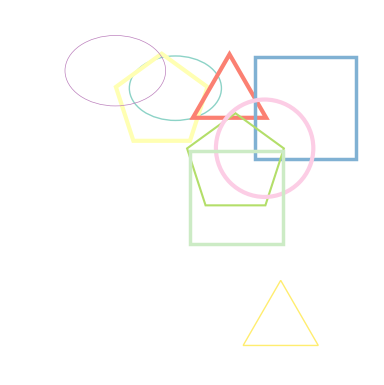[{"shape": "oval", "thickness": 1, "radius": 0.6, "center": [0.456, 0.771]}, {"shape": "pentagon", "thickness": 3, "radius": 0.63, "center": [0.42, 0.735]}, {"shape": "triangle", "thickness": 3, "radius": 0.55, "center": [0.596, 0.749]}, {"shape": "square", "thickness": 2.5, "radius": 0.66, "center": [0.794, 0.72]}, {"shape": "pentagon", "thickness": 1.5, "radius": 0.66, "center": [0.612, 0.574]}, {"shape": "circle", "thickness": 3, "radius": 0.63, "center": [0.687, 0.615]}, {"shape": "oval", "thickness": 0.5, "radius": 0.65, "center": [0.3, 0.816]}, {"shape": "square", "thickness": 2.5, "radius": 0.61, "center": [0.614, 0.488]}, {"shape": "triangle", "thickness": 1, "radius": 0.56, "center": [0.729, 0.159]}]